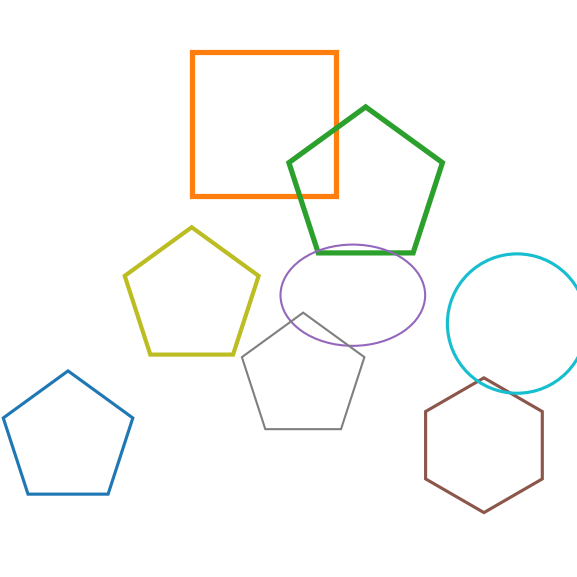[{"shape": "pentagon", "thickness": 1.5, "radius": 0.59, "center": [0.118, 0.239]}, {"shape": "square", "thickness": 2.5, "radius": 0.62, "center": [0.457, 0.784]}, {"shape": "pentagon", "thickness": 2.5, "radius": 0.7, "center": [0.633, 0.674]}, {"shape": "oval", "thickness": 1, "radius": 0.63, "center": [0.611, 0.488]}, {"shape": "hexagon", "thickness": 1.5, "radius": 0.58, "center": [0.838, 0.228]}, {"shape": "pentagon", "thickness": 1, "radius": 0.56, "center": [0.525, 0.346]}, {"shape": "pentagon", "thickness": 2, "radius": 0.61, "center": [0.332, 0.484]}, {"shape": "circle", "thickness": 1.5, "radius": 0.6, "center": [0.895, 0.439]}]